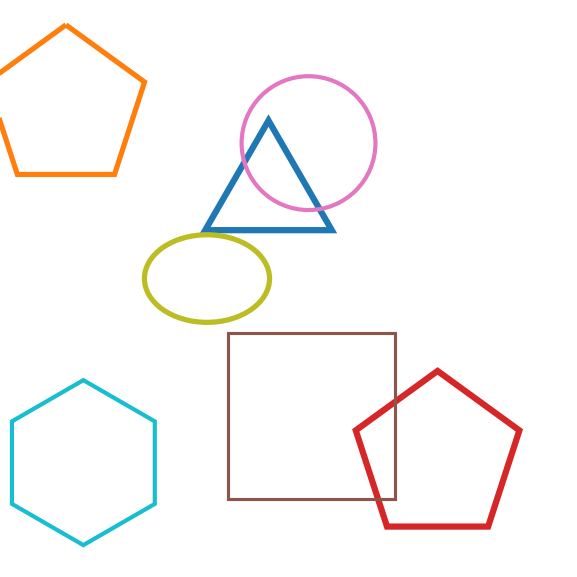[{"shape": "triangle", "thickness": 3, "radius": 0.63, "center": [0.465, 0.664]}, {"shape": "pentagon", "thickness": 2.5, "radius": 0.72, "center": [0.114, 0.813]}, {"shape": "pentagon", "thickness": 3, "radius": 0.74, "center": [0.758, 0.208]}, {"shape": "square", "thickness": 1.5, "radius": 0.72, "center": [0.54, 0.279]}, {"shape": "circle", "thickness": 2, "radius": 0.58, "center": [0.534, 0.751]}, {"shape": "oval", "thickness": 2.5, "radius": 0.54, "center": [0.358, 0.517]}, {"shape": "hexagon", "thickness": 2, "radius": 0.71, "center": [0.144, 0.198]}]